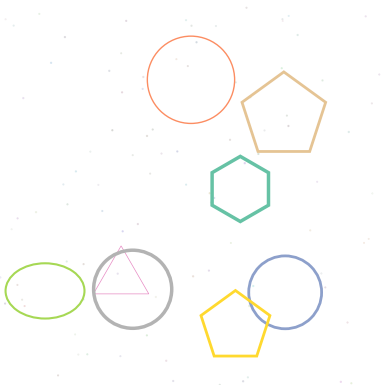[{"shape": "hexagon", "thickness": 2.5, "radius": 0.42, "center": [0.624, 0.509]}, {"shape": "circle", "thickness": 1, "radius": 0.57, "center": [0.496, 0.793]}, {"shape": "circle", "thickness": 2, "radius": 0.47, "center": [0.741, 0.241]}, {"shape": "triangle", "thickness": 0.5, "radius": 0.42, "center": [0.315, 0.278]}, {"shape": "oval", "thickness": 1.5, "radius": 0.51, "center": [0.117, 0.244]}, {"shape": "pentagon", "thickness": 2, "radius": 0.47, "center": [0.612, 0.151]}, {"shape": "pentagon", "thickness": 2, "radius": 0.57, "center": [0.737, 0.699]}, {"shape": "circle", "thickness": 2.5, "radius": 0.51, "center": [0.345, 0.249]}]